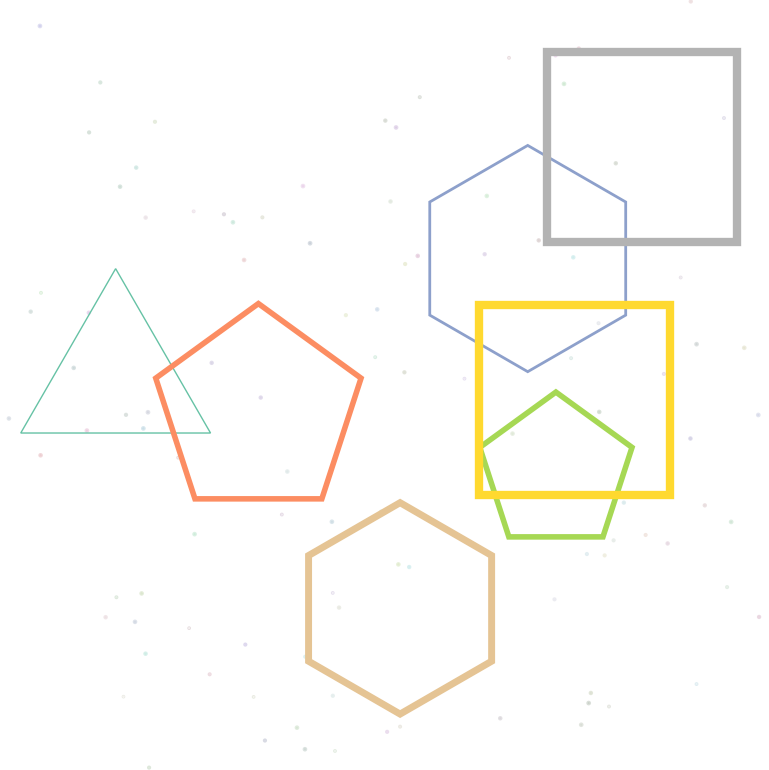[{"shape": "triangle", "thickness": 0.5, "radius": 0.71, "center": [0.15, 0.509]}, {"shape": "pentagon", "thickness": 2, "radius": 0.7, "center": [0.336, 0.466]}, {"shape": "hexagon", "thickness": 1, "radius": 0.73, "center": [0.685, 0.664]}, {"shape": "pentagon", "thickness": 2, "radius": 0.52, "center": [0.722, 0.387]}, {"shape": "square", "thickness": 3, "radius": 0.62, "center": [0.746, 0.48]}, {"shape": "hexagon", "thickness": 2.5, "radius": 0.69, "center": [0.52, 0.21]}, {"shape": "square", "thickness": 3, "radius": 0.62, "center": [0.834, 0.81]}]